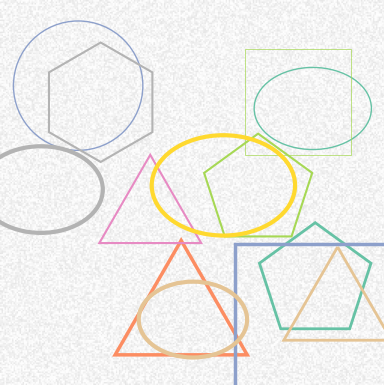[{"shape": "oval", "thickness": 1, "radius": 0.76, "center": [0.812, 0.718]}, {"shape": "pentagon", "thickness": 2, "radius": 0.76, "center": [0.819, 0.269]}, {"shape": "triangle", "thickness": 2.5, "radius": 0.99, "center": [0.471, 0.177]}, {"shape": "circle", "thickness": 1, "radius": 0.84, "center": [0.203, 0.778]}, {"shape": "square", "thickness": 2.5, "radius": 1.0, "center": [0.81, 0.167]}, {"shape": "triangle", "thickness": 1.5, "radius": 0.76, "center": [0.39, 0.445]}, {"shape": "square", "thickness": 0.5, "radius": 0.69, "center": [0.774, 0.735]}, {"shape": "pentagon", "thickness": 1.5, "radius": 0.74, "center": [0.671, 0.505]}, {"shape": "oval", "thickness": 3, "radius": 0.93, "center": [0.58, 0.518]}, {"shape": "triangle", "thickness": 2, "radius": 0.81, "center": [0.877, 0.197]}, {"shape": "oval", "thickness": 3, "radius": 0.7, "center": [0.501, 0.17]}, {"shape": "hexagon", "thickness": 1.5, "radius": 0.78, "center": [0.261, 0.734]}, {"shape": "oval", "thickness": 3, "radius": 0.8, "center": [0.106, 0.508]}]